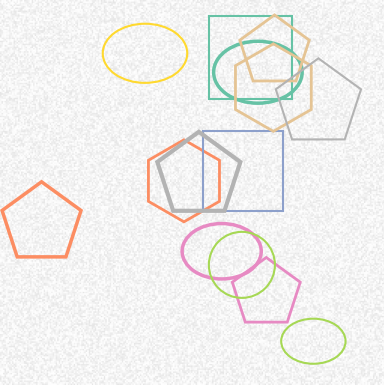[{"shape": "oval", "thickness": 2.5, "radius": 0.57, "center": [0.67, 0.812]}, {"shape": "square", "thickness": 1.5, "radius": 0.54, "center": [0.651, 0.85]}, {"shape": "hexagon", "thickness": 2, "radius": 0.53, "center": [0.478, 0.53]}, {"shape": "pentagon", "thickness": 2.5, "radius": 0.54, "center": [0.108, 0.42]}, {"shape": "square", "thickness": 1.5, "radius": 0.52, "center": [0.632, 0.556]}, {"shape": "oval", "thickness": 2.5, "radius": 0.51, "center": [0.576, 0.347]}, {"shape": "pentagon", "thickness": 2, "radius": 0.46, "center": [0.692, 0.238]}, {"shape": "oval", "thickness": 1.5, "radius": 0.42, "center": [0.814, 0.114]}, {"shape": "circle", "thickness": 1.5, "radius": 0.43, "center": [0.628, 0.312]}, {"shape": "oval", "thickness": 1.5, "radius": 0.55, "center": [0.377, 0.862]}, {"shape": "hexagon", "thickness": 2, "radius": 0.57, "center": [0.71, 0.772]}, {"shape": "pentagon", "thickness": 2, "radius": 0.47, "center": [0.713, 0.866]}, {"shape": "pentagon", "thickness": 1.5, "radius": 0.58, "center": [0.827, 0.732]}, {"shape": "pentagon", "thickness": 3, "radius": 0.57, "center": [0.516, 0.544]}]